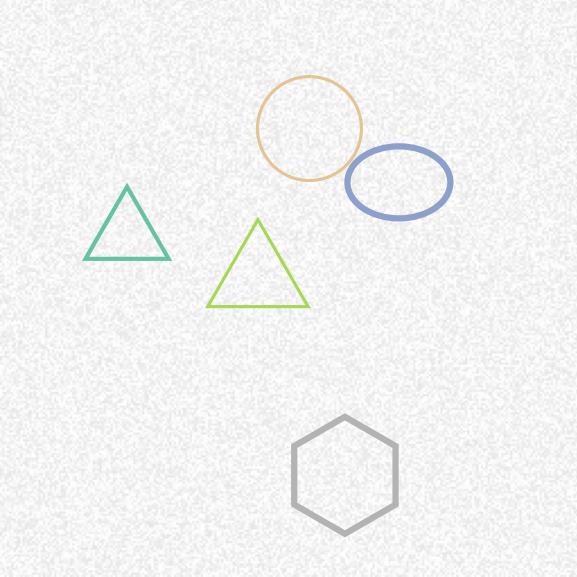[{"shape": "triangle", "thickness": 2, "radius": 0.42, "center": [0.22, 0.593]}, {"shape": "oval", "thickness": 3, "radius": 0.45, "center": [0.691, 0.683]}, {"shape": "triangle", "thickness": 1.5, "radius": 0.5, "center": [0.447, 0.518]}, {"shape": "circle", "thickness": 1.5, "radius": 0.45, "center": [0.536, 0.777]}, {"shape": "hexagon", "thickness": 3, "radius": 0.51, "center": [0.597, 0.176]}]